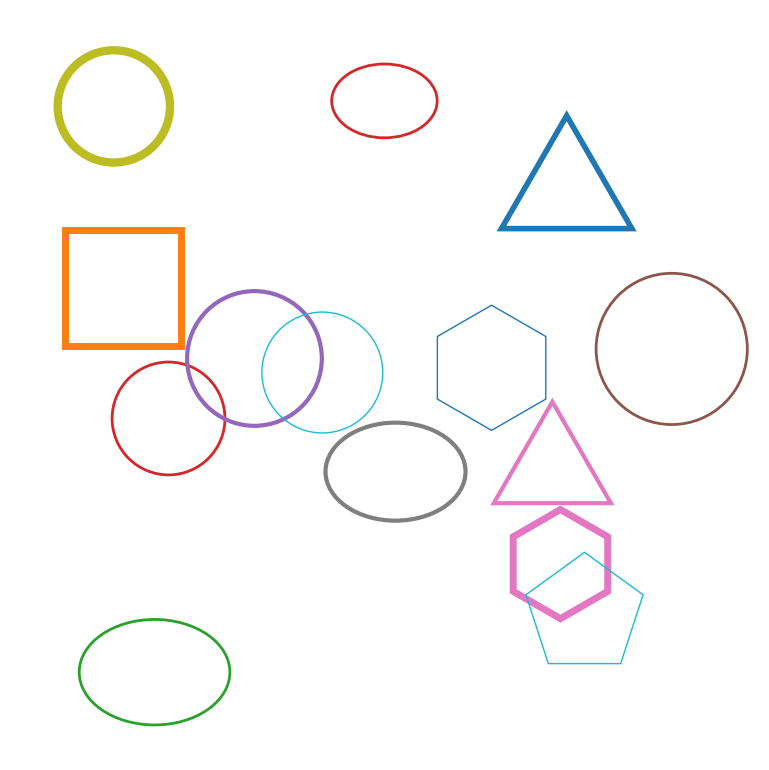[{"shape": "triangle", "thickness": 2, "radius": 0.49, "center": [0.736, 0.752]}, {"shape": "hexagon", "thickness": 0.5, "radius": 0.41, "center": [0.638, 0.522]}, {"shape": "square", "thickness": 2.5, "radius": 0.38, "center": [0.16, 0.626]}, {"shape": "oval", "thickness": 1, "radius": 0.49, "center": [0.201, 0.127]}, {"shape": "oval", "thickness": 1, "radius": 0.34, "center": [0.499, 0.869]}, {"shape": "circle", "thickness": 1, "radius": 0.37, "center": [0.219, 0.457]}, {"shape": "circle", "thickness": 1.5, "radius": 0.44, "center": [0.33, 0.534]}, {"shape": "circle", "thickness": 1, "radius": 0.49, "center": [0.872, 0.547]}, {"shape": "triangle", "thickness": 1.5, "radius": 0.44, "center": [0.717, 0.39]}, {"shape": "hexagon", "thickness": 2.5, "radius": 0.35, "center": [0.728, 0.267]}, {"shape": "oval", "thickness": 1.5, "radius": 0.45, "center": [0.514, 0.387]}, {"shape": "circle", "thickness": 3, "radius": 0.36, "center": [0.148, 0.862]}, {"shape": "circle", "thickness": 0.5, "radius": 0.39, "center": [0.419, 0.516]}, {"shape": "pentagon", "thickness": 0.5, "radius": 0.4, "center": [0.759, 0.203]}]